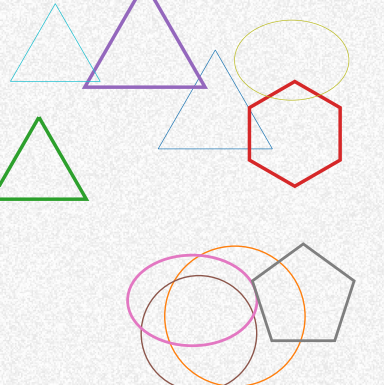[{"shape": "triangle", "thickness": 0.5, "radius": 0.86, "center": [0.559, 0.699]}, {"shape": "circle", "thickness": 1, "radius": 0.91, "center": [0.61, 0.178]}, {"shape": "triangle", "thickness": 2.5, "radius": 0.71, "center": [0.101, 0.554]}, {"shape": "hexagon", "thickness": 2.5, "radius": 0.68, "center": [0.766, 0.652]}, {"shape": "triangle", "thickness": 2.5, "radius": 0.9, "center": [0.376, 0.864]}, {"shape": "circle", "thickness": 1, "radius": 0.75, "center": [0.517, 0.134]}, {"shape": "oval", "thickness": 2, "radius": 0.84, "center": [0.499, 0.22]}, {"shape": "pentagon", "thickness": 2, "radius": 0.69, "center": [0.788, 0.227]}, {"shape": "oval", "thickness": 0.5, "radius": 0.74, "center": [0.758, 0.844]}, {"shape": "triangle", "thickness": 0.5, "radius": 0.67, "center": [0.144, 0.856]}]